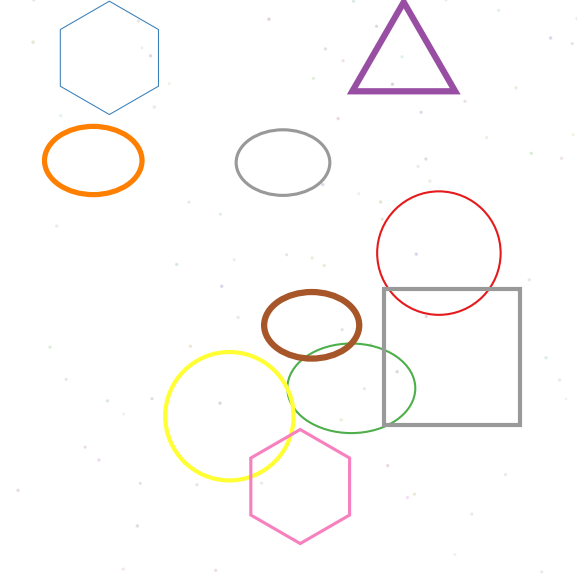[{"shape": "circle", "thickness": 1, "radius": 0.53, "center": [0.76, 0.561]}, {"shape": "hexagon", "thickness": 0.5, "radius": 0.49, "center": [0.189, 0.899]}, {"shape": "oval", "thickness": 1, "radius": 0.55, "center": [0.608, 0.327]}, {"shape": "triangle", "thickness": 3, "radius": 0.51, "center": [0.699, 0.892]}, {"shape": "oval", "thickness": 2.5, "radius": 0.42, "center": [0.161, 0.721]}, {"shape": "circle", "thickness": 2, "radius": 0.56, "center": [0.397, 0.278]}, {"shape": "oval", "thickness": 3, "radius": 0.41, "center": [0.54, 0.436]}, {"shape": "hexagon", "thickness": 1.5, "radius": 0.49, "center": [0.52, 0.157]}, {"shape": "oval", "thickness": 1.5, "radius": 0.41, "center": [0.49, 0.718]}, {"shape": "square", "thickness": 2, "radius": 0.59, "center": [0.782, 0.381]}]